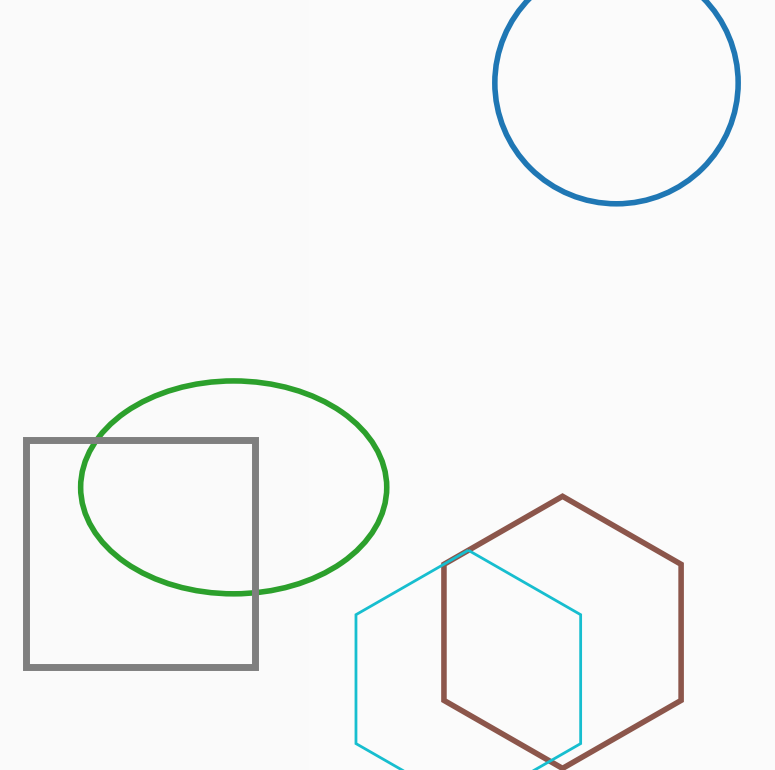[{"shape": "circle", "thickness": 2, "radius": 0.78, "center": [0.795, 0.892]}, {"shape": "oval", "thickness": 2, "radius": 0.99, "center": [0.302, 0.367]}, {"shape": "hexagon", "thickness": 2, "radius": 0.88, "center": [0.726, 0.179]}, {"shape": "square", "thickness": 2.5, "radius": 0.74, "center": [0.181, 0.281]}, {"shape": "hexagon", "thickness": 1, "radius": 0.84, "center": [0.604, 0.118]}]